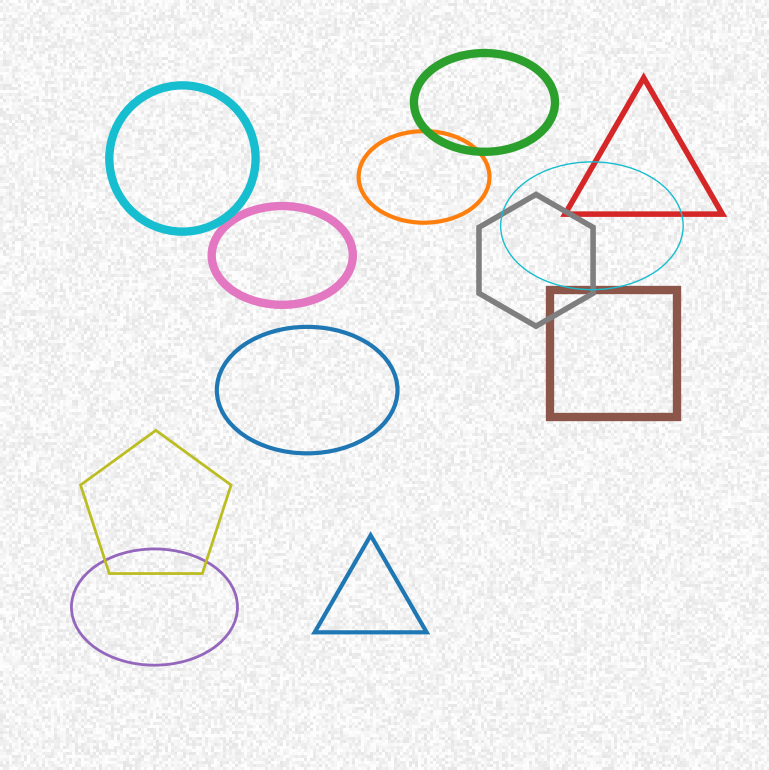[{"shape": "oval", "thickness": 1.5, "radius": 0.59, "center": [0.399, 0.493]}, {"shape": "triangle", "thickness": 1.5, "radius": 0.42, "center": [0.481, 0.221]}, {"shape": "oval", "thickness": 1.5, "radius": 0.42, "center": [0.551, 0.77]}, {"shape": "oval", "thickness": 3, "radius": 0.46, "center": [0.629, 0.867]}, {"shape": "triangle", "thickness": 2, "radius": 0.59, "center": [0.836, 0.781]}, {"shape": "oval", "thickness": 1, "radius": 0.54, "center": [0.201, 0.212]}, {"shape": "square", "thickness": 3, "radius": 0.41, "center": [0.797, 0.541]}, {"shape": "oval", "thickness": 3, "radius": 0.46, "center": [0.367, 0.668]}, {"shape": "hexagon", "thickness": 2, "radius": 0.43, "center": [0.696, 0.662]}, {"shape": "pentagon", "thickness": 1, "radius": 0.51, "center": [0.202, 0.338]}, {"shape": "oval", "thickness": 0.5, "radius": 0.59, "center": [0.769, 0.707]}, {"shape": "circle", "thickness": 3, "radius": 0.47, "center": [0.237, 0.794]}]